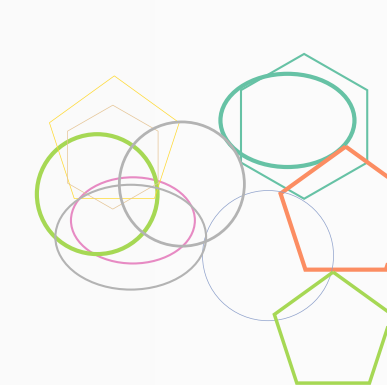[{"shape": "oval", "thickness": 3, "radius": 0.86, "center": [0.742, 0.687]}, {"shape": "hexagon", "thickness": 1.5, "radius": 0.94, "center": [0.785, 0.672]}, {"shape": "pentagon", "thickness": 3, "radius": 0.88, "center": [0.892, 0.443]}, {"shape": "circle", "thickness": 0.5, "radius": 0.85, "center": [0.692, 0.336]}, {"shape": "oval", "thickness": 1.5, "radius": 0.8, "center": [0.343, 0.428]}, {"shape": "pentagon", "thickness": 2.5, "radius": 0.8, "center": [0.86, 0.134]}, {"shape": "circle", "thickness": 3, "radius": 0.78, "center": [0.251, 0.496]}, {"shape": "pentagon", "thickness": 0.5, "radius": 0.88, "center": [0.295, 0.627]}, {"shape": "hexagon", "thickness": 0.5, "radius": 0.67, "center": [0.291, 0.592]}, {"shape": "circle", "thickness": 2, "radius": 0.81, "center": [0.469, 0.522]}, {"shape": "oval", "thickness": 1.5, "radius": 0.97, "center": [0.337, 0.384]}]